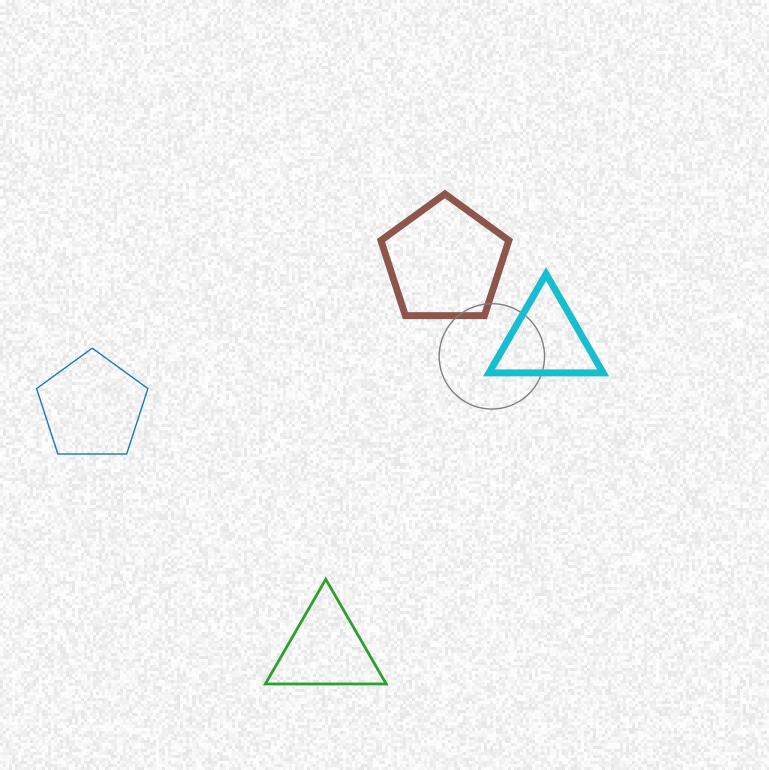[{"shape": "pentagon", "thickness": 0.5, "radius": 0.38, "center": [0.12, 0.472]}, {"shape": "triangle", "thickness": 1, "radius": 0.45, "center": [0.423, 0.157]}, {"shape": "pentagon", "thickness": 2.5, "radius": 0.44, "center": [0.578, 0.661]}, {"shape": "circle", "thickness": 0.5, "radius": 0.34, "center": [0.639, 0.537]}, {"shape": "triangle", "thickness": 2.5, "radius": 0.43, "center": [0.709, 0.559]}]